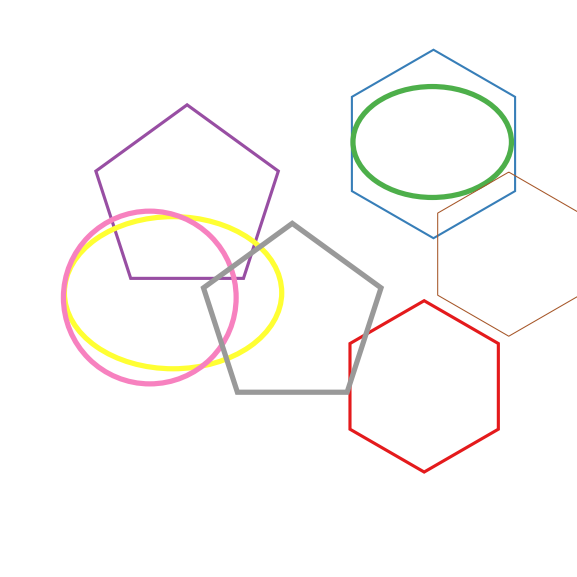[{"shape": "hexagon", "thickness": 1.5, "radius": 0.74, "center": [0.734, 0.33]}, {"shape": "hexagon", "thickness": 1, "radius": 0.82, "center": [0.751, 0.75]}, {"shape": "oval", "thickness": 2.5, "radius": 0.69, "center": [0.748, 0.753]}, {"shape": "pentagon", "thickness": 1.5, "radius": 0.83, "center": [0.324, 0.651]}, {"shape": "oval", "thickness": 2.5, "radius": 0.94, "center": [0.3, 0.492]}, {"shape": "hexagon", "thickness": 0.5, "radius": 0.71, "center": [0.881, 0.559]}, {"shape": "circle", "thickness": 2.5, "radius": 0.75, "center": [0.259, 0.484]}, {"shape": "pentagon", "thickness": 2.5, "radius": 0.81, "center": [0.506, 0.451]}]